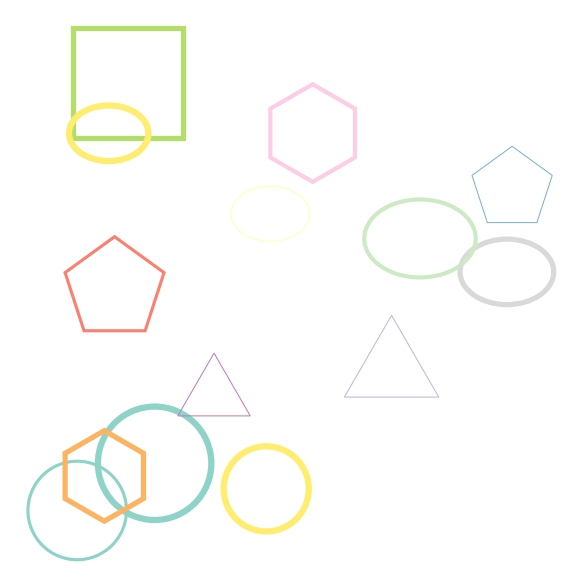[{"shape": "circle", "thickness": 3, "radius": 0.49, "center": [0.268, 0.197]}, {"shape": "circle", "thickness": 1.5, "radius": 0.43, "center": [0.134, 0.115]}, {"shape": "oval", "thickness": 0.5, "radius": 0.34, "center": [0.468, 0.629]}, {"shape": "triangle", "thickness": 0.5, "radius": 0.47, "center": [0.678, 0.359]}, {"shape": "pentagon", "thickness": 1.5, "radius": 0.45, "center": [0.198, 0.499]}, {"shape": "pentagon", "thickness": 0.5, "radius": 0.37, "center": [0.887, 0.673]}, {"shape": "hexagon", "thickness": 2.5, "radius": 0.39, "center": [0.181, 0.175]}, {"shape": "square", "thickness": 2.5, "radius": 0.48, "center": [0.222, 0.855]}, {"shape": "hexagon", "thickness": 2, "radius": 0.42, "center": [0.541, 0.769]}, {"shape": "oval", "thickness": 2.5, "radius": 0.41, "center": [0.878, 0.528]}, {"shape": "triangle", "thickness": 0.5, "radius": 0.36, "center": [0.371, 0.315]}, {"shape": "oval", "thickness": 2, "radius": 0.48, "center": [0.727, 0.586]}, {"shape": "oval", "thickness": 3, "radius": 0.34, "center": [0.188, 0.768]}, {"shape": "circle", "thickness": 3, "radius": 0.37, "center": [0.461, 0.153]}]